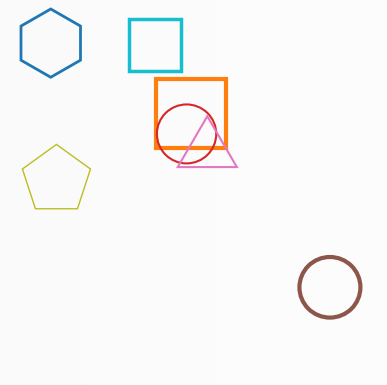[{"shape": "hexagon", "thickness": 2, "radius": 0.44, "center": [0.131, 0.888]}, {"shape": "square", "thickness": 3, "radius": 0.45, "center": [0.493, 0.705]}, {"shape": "circle", "thickness": 1.5, "radius": 0.38, "center": [0.481, 0.652]}, {"shape": "circle", "thickness": 3, "radius": 0.39, "center": [0.851, 0.254]}, {"shape": "triangle", "thickness": 1.5, "radius": 0.44, "center": [0.535, 0.61]}, {"shape": "pentagon", "thickness": 1, "radius": 0.46, "center": [0.146, 0.532]}, {"shape": "square", "thickness": 2.5, "radius": 0.34, "center": [0.4, 0.882]}]